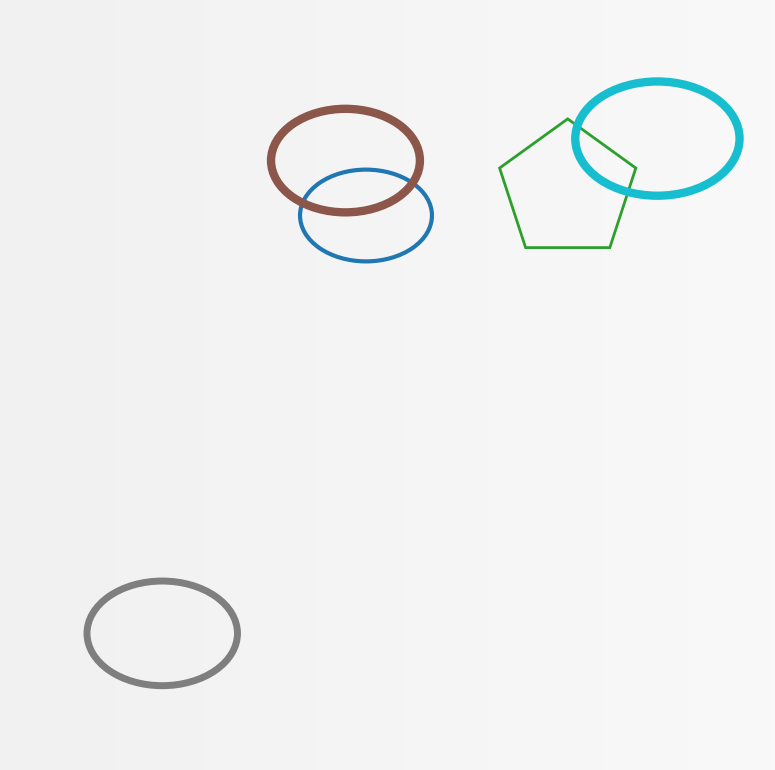[{"shape": "oval", "thickness": 1.5, "radius": 0.43, "center": [0.472, 0.72]}, {"shape": "pentagon", "thickness": 1, "radius": 0.46, "center": [0.733, 0.753]}, {"shape": "oval", "thickness": 3, "radius": 0.48, "center": [0.446, 0.791]}, {"shape": "oval", "thickness": 2.5, "radius": 0.49, "center": [0.209, 0.177]}, {"shape": "oval", "thickness": 3, "radius": 0.53, "center": [0.848, 0.82]}]